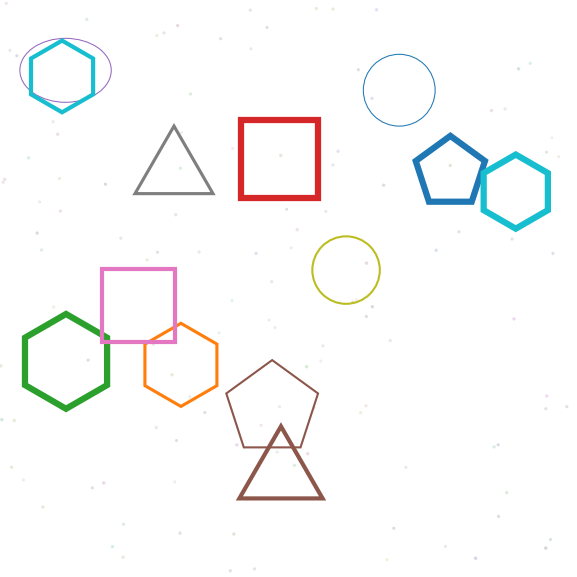[{"shape": "circle", "thickness": 0.5, "radius": 0.31, "center": [0.691, 0.843]}, {"shape": "pentagon", "thickness": 3, "radius": 0.31, "center": [0.78, 0.701]}, {"shape": "hexagon", "thickness": 1.5, "radius": 0.36, "center": [0.313, 0.367]}, {"shape": "hexagon", "thickness": 3, "radius": 0.41, "center": [0.114, 0.373]}, {"shape": "square", "thickness": 3, "radius": 0.33, "center": [0.484, 0.724]}, {"shape": "oval", "thickness": 0.5, "radius": 0.4, "center": [0.114, 0.877]}, {"shape": "pentagon", "thickness": 1, "radius": 0.42, "center": [0.471, 0.292]}, {"shape": "triangle", "thickness": 2, "radius": 0.42, "center": [0.487, 0.178]}, {"shape": "square", "thickness": 2, "radius": 0.32, "center": [0.24, 0.47]}, {"shape": "triangle", "thickness": 1.5, "radius": 0.39, "center": [0.301, 0.703]}, {"shape": "circle", "thickness": 1, "radius": 0.29, "center": [0.599, 0.531]}, {"shape": "hexagon", "thickness": 3, "radius": 0.32, "center": [0.893, 0.667]}, {"shape": "hexagon", "thickness": 2, "radius": 0.31, "center": [0.107, 0.867]}]